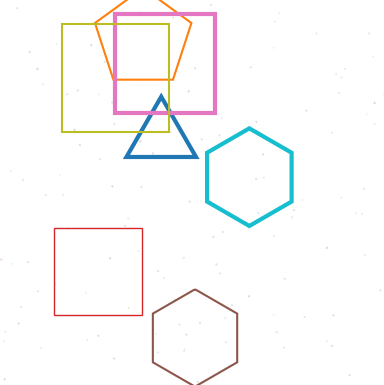[{"shape": "triangle", "thickness": 3, "radius": 0.52, "center": [0.419, 0.644]}, {"shape": "pentagon", "thickness": 1.5, "radius": 0.66, "center": [0.372, 0.9]}, {"shape": "square", "thickness": 1, "radius": 0.57, "center": [0.254, 0.295]}, {"shape": "hexagon", "thickness": 1.5, "radius": 0.63, "center": [0.507, 0.122]}, {"shape": "square", "thickness": 3, "radius": 0.65, "center": [0.428, 0.835]}, {"shape": "square", "thickness": 1.5, "radius": 0.7, "center": [0.3, 0.798]}, {"shape": "hexagon", "thickness": 3, "radius": 0.63, "center": [0.648, 0.54]}]